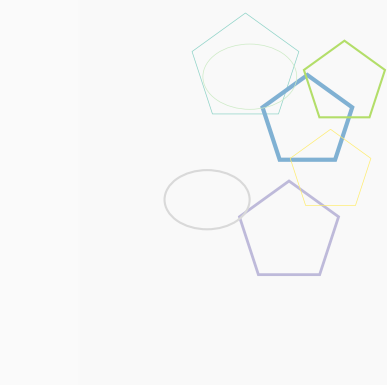[{"shape": "pentagon", "thickness": 0.5, "radius": 0.72, "center": [0.633, 0.821]}, {"shape": "pentagon", "thickness": 2, "radius": 0.67, "center": [0.746, 0.395]}, {"shape": "pentagon", "thickness": 3, "radius": 0.61, "center": [0.793, 0.684]}, {"shape": "pentagon", "thickness": 1.5, "radius": 0.55, "center": [0.889, 0.784]}, {"shape": "oval", "thickness": 1.5, "radius": 0.55, "center": [0.534, 0.481]}, {"shape": "oval", "thickness": 0.5, "radius": 0.61, "center": [0.645, 0.801]}, {"shape": "pentagon", "thickness": 0.5, "radius": 0.55, "center": [0.853, 0.555]}]